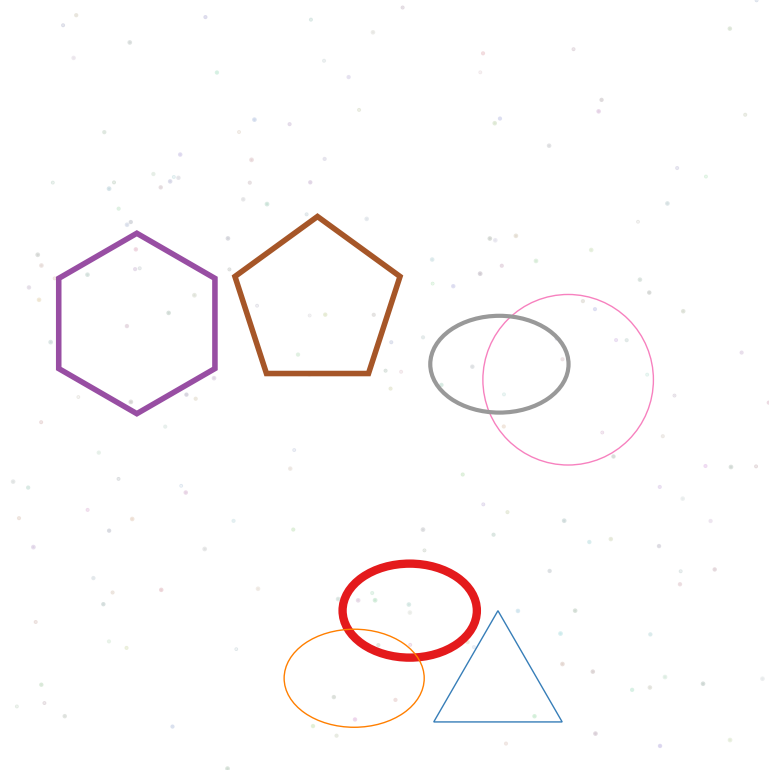[{"shape": "oval", "thickness": 3, "radius": 0.44, "center": [0.532, 0.207]}, {"shape": "triangle", "thickness": 0.5, "radius": 0.48, "center": [0.647, 0.111]}, {"shape": "hexagon", "thickness": 2, "radius": 0.59, "center": [0.178, 0.58]}, {"shape": "oval", "thickness": 0.5, "radius": 0.45, "center": [0.46, 0.119]}, {"shape": "pentagon", "thickness": 2, "radius": 0.56, "center": [0.412, 0.606]}, {"shape": "circle", "thickness": 0.5, "radius": 0.55, "center": [0.738, 0.507]}, {"shape": "oval", "thickness": 1.5, "radius": 0.45, "center": [0.649, 0.527]}]